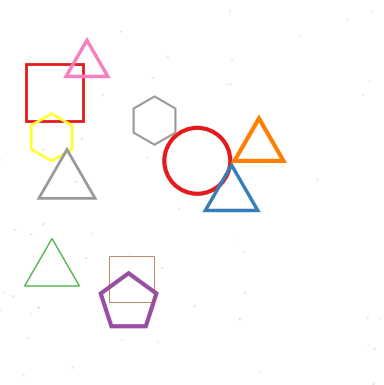[{"shape": "circle", "thickness": 3, "radius": 0.43, "center": [0.512, 0.582]}, {"shape": "square", "thickness": 2, "radius": 0.37, "center": [0.142, 0.759]}, {"shape": "triangle", "thickness": 2.5, "radius": 0.39, "center": [0.601, 0.493]}, {"shape": "triangle", "thickness": 1, "radius": 0.41, "center": [0.135, 0.298]}, {"shape": "pentagon", "thickness": 3, "radius": 0.38, "center": [0.334, 0.214]}, {"shape": "triangle", "thickness": 3, "radius": 0.37, "center": [0.673, 0.619]}, {"shape": "hexagon", "thickness": 2, "radius": 0.31, "center": [0.134, 0.643]}, {"shape": "square", "thickness": 0.5, "radius": 0.29, "center": [0.341, 0.276]}, {"shape": "triangle", "thickness": 2.5, "radius": 0.31, "center": [0.226, 0.833]}, {"shape": "triangle", "thickness": 2, "radius": 0.42, "center": [0.174, 0.527]}, {"shape": "hexagon", "thickness": 1.5, "radius": 0.31, "center": [0.401, 0.687]}]